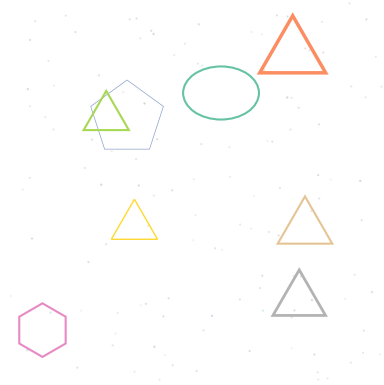[{"shape": "oval", "thickness": 1.5, "radius": 0.49, "center": [0.574, 0.758]}, {"shape": "triangle", "thickness": 2.5, "radius": 0.49, "center": [0.76, 0.86]}, {"shape": "pentagon", "thickness": 0.5, "radius": 0.5, "center": [0.33, 0.693]}, {"shape": "hexagon", "thickness": 1.5, "radius": 0.35, "center": [0.11, 0.143]}, {"shape": "triangle", "thickness": 1.5, "radius": 0.34, "center": [0.276, 0.696]}, {"shape": "triangle", "thickness": 1, "radius": 0.35, "center": [0.349, 0.413]}, {"shape": "triangle", "thickness": 1.5, "radius": 0.41, "center": [0.792, 0.408]}, {"shape": "triangle", "thickness": 2, "radius": 0.39, "center": [0.777, 0.22]}]